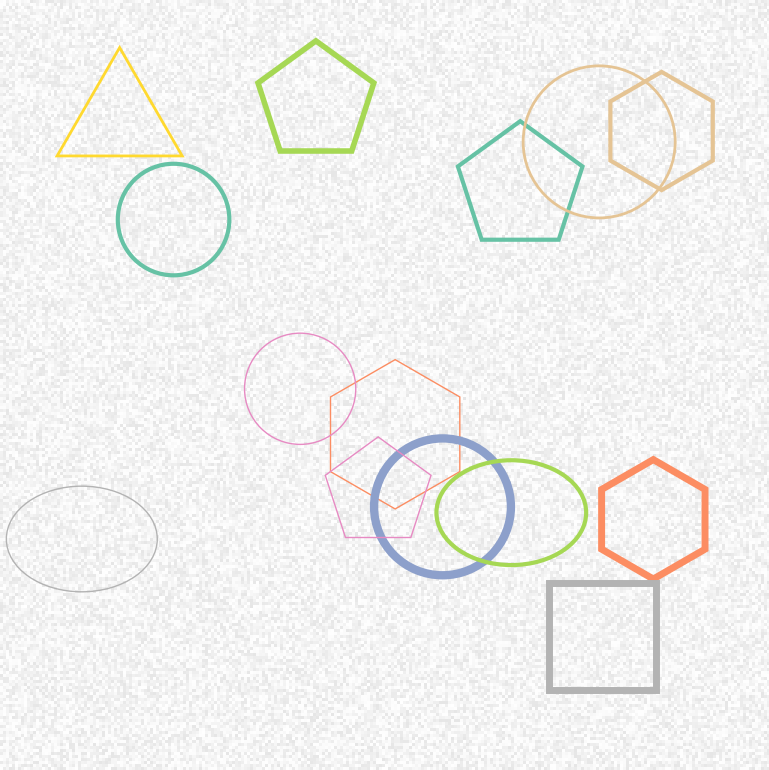[{"shape": "circle", "thickness": 1.5, "radius": 0.36, "center": [0.225, 0.715]}, {"shape": "pentagon", "thickness": 1.5, "radius": 0.43, "center": [0.676, 0.758]}, {"shape": "hexagon", "thickness": 2.5, "radius": 0.39, "center": [0.848, 0.326]}, {"shape": "hexagon", "thickness": 0.5, "radius": 0.48, "center": [0.513, 0.436]}, {"shape": "circle", "thickness": 3, "radius": 0.44, "center": [0.575, 0.342]}, {"shape": "circle", "thickness": 0.5, "radius": 0.36, "center": [0.39, 0.495]}, {"shape": "pentagon", "thickness": 0.5, "radius": 0.36, "center": [0.491, 0.36]}, {"shape": "pentagon", "thickness": 2, "radius": 0.4, "center": [0.41, 0.868]}, {"shape": "oval", "thickness": 1.5, "radius": 0.49, "center": [0.664, 0.334]}, {"shape": "triangle", "thickness": 1, "radius": 0.47, "center": [0.155, 0.844]}, {"shape": "hexagon", "thickness": 1.5, "radius": 0.38, "center": [0.859, 0.83]}, {"shape": "circle", "thickness": 1, "radius": 0.49, "center": [0.778, 0.816]}, {"shape": "square", "thickness": 2.5, "radius": 0.35, "center": [0.783, 0.174]}, {"shape": "oval", "thickness": 0.5, "radius": 0.49, "center": [0.106, 0.3]}]